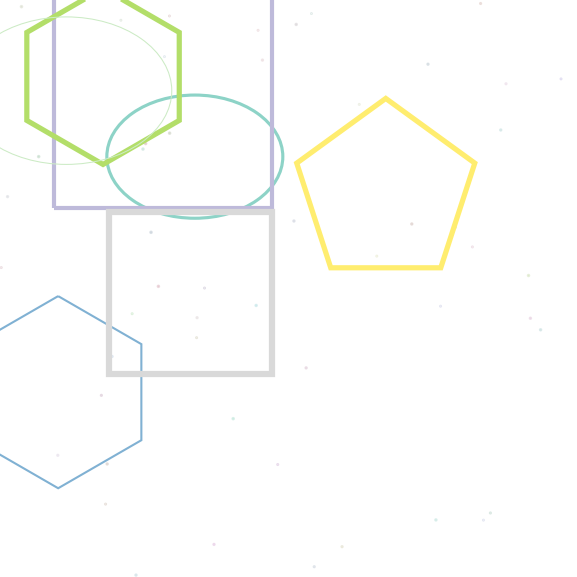[{"shape": "oval", "thickness": 1.5, "radius": 0.76, "center": [0.337, 0.728]}, {"shape": "square", "thickness": 2, "radius": 0.95, "center": [0.282, 0.828]}, {"shape": "hexagon", "thickness": 1, "radius": 0.83, "center": [0.101, 0.32]}, {"shape": "hexagon", "thickness": 2.5, "radius": 0.76, "center": [0.178, 0.867]}, {"shape": "square", "thickness": 3, "radius": 0.7, "center": [0.33, 0.492]}, {"shape": "oval", "thickness": 0.5, "radius": 0.91, "center": [0.115, 0.842]}, {"shape": "pentagon", "thickness": 2.5, "radius": 0.81, "center": [0.668, 0.667]}]